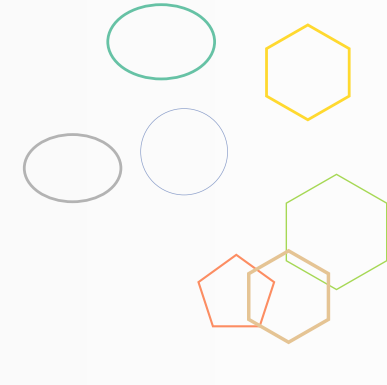[{"shape": "oval", "thickness": 2, "radius": 0.69, "center": [0.416, 0.891]}, {"shape": "pentagon", "thickness": 1.5, "radius": 0.51, "center": [0.61, 0.235]}, {"shape": "circle", "thickness": 0.5, "radius": 0.56, "center": [0.475, 0.606]}, {"shape": "hexagon", "thickness": 1, "radius": 0.75, "center": [0.868, 0.398]}, {"shape": "hexagon", "thickness": 2, "radius": 0.62, "center": [0.794, 0.812]}, {"shape": "hexagon", "thickness": 2.5, "radius": 0.59, "center": [0.745, 0.23]}, {"shape": "oval", "thickness": 2, "radius": 0.62, "center": [0.187, 0.563]}]